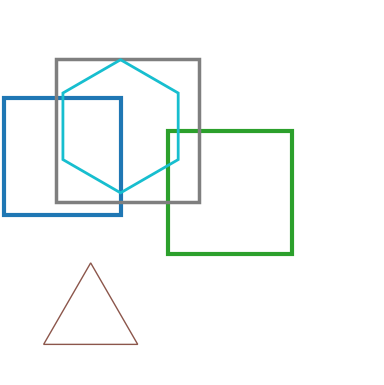[{"shape": "square", "thickness": 3, "radius": 0.76, "center": [0.163, 0.593]}, {"shape": "square", "thickness": 3, "radius": 0.8, "center": [0.597, 0.5]}, {"shape": "triangle", "thickness": 1, "radius": 0.71, "center": [0.236, 0.176]}, {"shape": "square", "thickness": 2.5, "radius": 0.93, "center": [0.331, 0.66]}, {"shape": "hexagon", "thickness": 2, "radius": 0.86, "center": [0.313, 0.672]}]